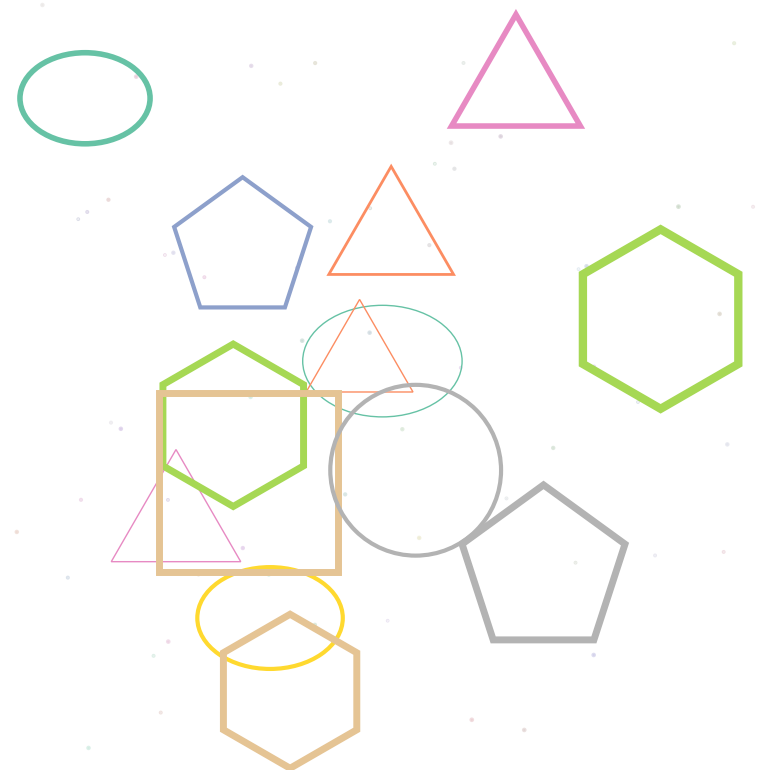[{"shape": "oval", "thickness": 0.5, "radius": 0.52, "center": [0.497, 0.531]}, {"shape": "oval", "thickness": 2, "radius": 0.42, "center": [0.11, 0.872]}, {"shape": "triangle", "thickness": 1, "radius": 0.47, "center": [0.508, 0.69]}, {"shape": "triangle", "thickness": 0.5, "radius": 0.4, "center": [0.467, 0.531]}, {"shape": "pentagon", "thickness": 1.5, "radius": 0.47, "center": [0.315, 0.676]}, {"shape": "triangle", "thickness": 0.5, "radius": 0.49, "center": [0.229, 0.319]}, {"shape": "triangle", "thickness": 2, "radius": 0.48, "center": [0.67, 0.885]}, {"shape": "hexagon", "thickness": 3, "radius": 0.58, "center": [0.858, 0.586]}, {"shape": "hexagon", "thickness": 2.5, "radius": 0.53, "center": [0.303, 0.448]}, {"shape": "oval", "thickness": 1.5, "radius": 0.47, "center": [0.351, 0.197]}, {"shape": "square", "thickness": 2.5, "radius": 0.58, "center": [0.323, 0.373]}, {"shape": "hexagon", "thickness": 2.5, "radius": 0.5, "center": [0.377, 0.102]}, {"shape": "pentagon", "thickness": 2.5, "radius": 0.56, "center": [0.706, 0.259]}, {"shape": "circle", "thickness": 1.5, "radius": 0.55, "center": [0.54, 0.389]}]